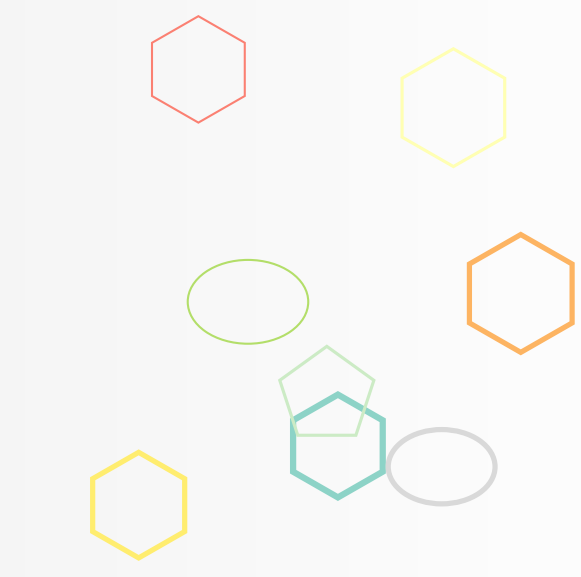[{"shape": "hexagon", "thickness": 3, "radius": 0.45, "center": [0.581, 0.227]}, {"shape": "hexagon", "thickness": 1.5, "radius": 0.51, "center": [0.78, 0.813]}, {"shape": "hexagon", "thickness": 1, "radius": 0.46, "center": [0.341, 0.879]}, {"shape": "hexagon", "thickness": 2.5, "radius": 0.51, "center": [0.896, 0.491]}, {"shape": "oval", "thickness": 1, "radius": 0.52, "center": [0.427, 0.477]}, {"shape": "oval", "thickness": 2.5, "radius": 0.46, "center": [0.76, 0.191]}, {"shape": "pentagon", "thickness": 1.5, "radius": 0.43, "center": [0.562, 0.314]}, {"shape": "hexagon", "thickness": 2.5, "radius": 0.46, "center": [0.239, 0.124]}]